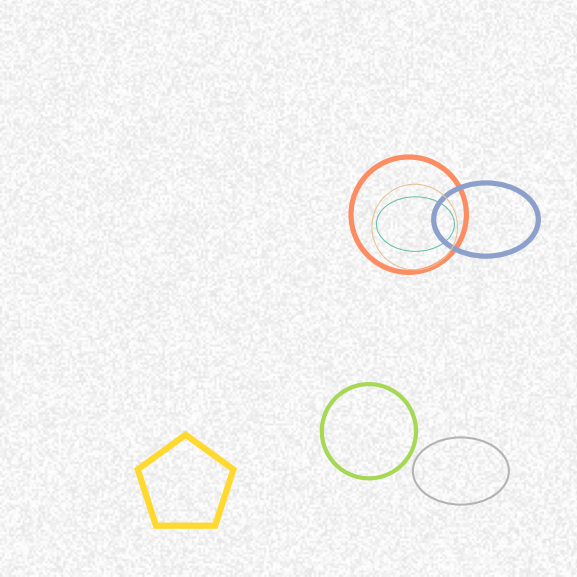[{"shape": "oval", "thickness": 0.5, "radius": 0.34, "center": [0.719, 0.611]}, {"shape": "circle", "thickness": 2.5, "radius": 0.5, "center": [0.708, 0.627]}, {"shape": "oval", "thickness": 2.5, "radius": 0.45, "center": [0.842, 0.619]}, {"shape": "circle", "thickness": 2, "radius": 0.41, "center": [0.639, 0.252]}, {"shape": "pentagon", "thickness": 3, "radius": 0.44, "center": [0.321, 0.159]}, {"shape": "circle", "thickness": 0.5, "radius": 0.37, "center": [0.718, 0.606]}, {"shape": "oval", "thickness": 1, "radius": 0.42, "center": [0.798, 0.184]}]